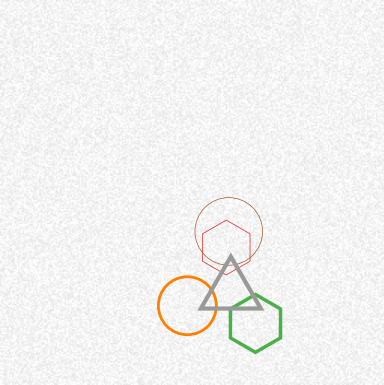[{"shape": "hexagon", "thickness": 0.5, "radius": 0.36, "center": [0.588, 0.357]}, {"shape": "hexagon", "thickness": 2.5, "radius": 0.38, "center": [0.664, 0.16]}, {"shape": "circle", "thickness": 2, "radius": 0.38, "center": [0.487, 0.206]}, {"shape": "circle", "thickness": 0.5, "radius": 0.44, "center": [0.594, 0.399]}, {"shape": "triangle", "thickness": 3, "radius": 0.45, "center": [0.6, 0.244]}]